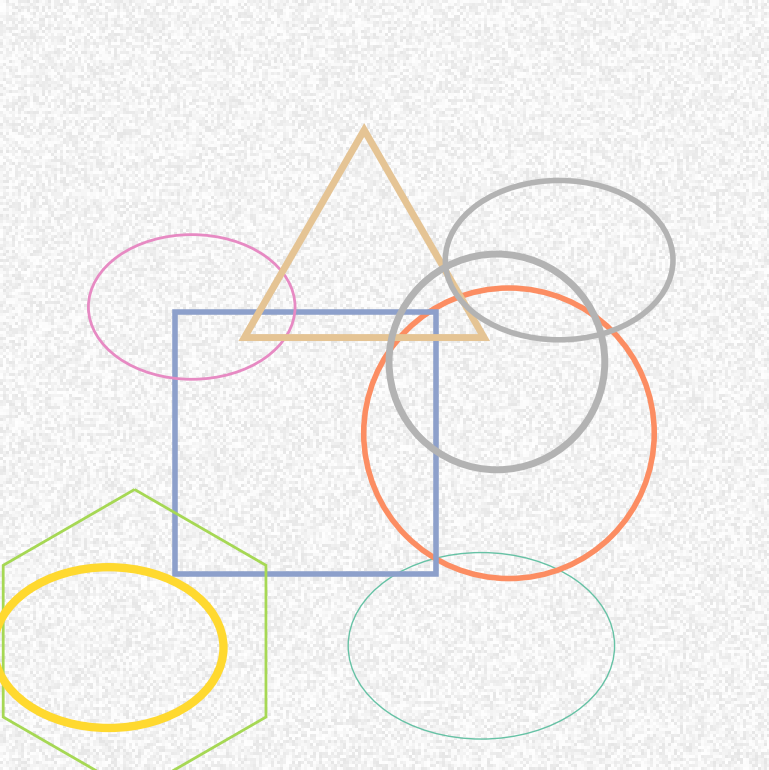[{"shape": "oval", "thickness": 0.5, "radius": 0.86, "center": [0.625, 0.161]}, {"shape": "circle", "thickness": 2, "radius": 0.94, "center": [0.661, 0.437]}, {"shape": "square", "thickness": 2, "radius": 0.85, "center": [0.396, 0.425]}, {"shape": "oval", "thickness": 1, "radius": 0.67, "center": [0.249, 0.601]}, {"shape": "hexagon", "thickness": 1, "radius": 0.99, "center": [0.175, 0.167]}, {"shape": "oval", "thickness": 3, "radius": 0.75, "center": [0.141, 0.159]}, {"shape": "triangle", "thickness": 2.5, "radius": 0.9, "center": [0.473, 0.651]}, {"shape": "oval", "thickness": 2, "radius": 0.74, "center": [0.726, 0.662]}, {"shape": "circle", "thickness": 2.5, "radius": 0.7, "center": [0.645, 0.53]}]